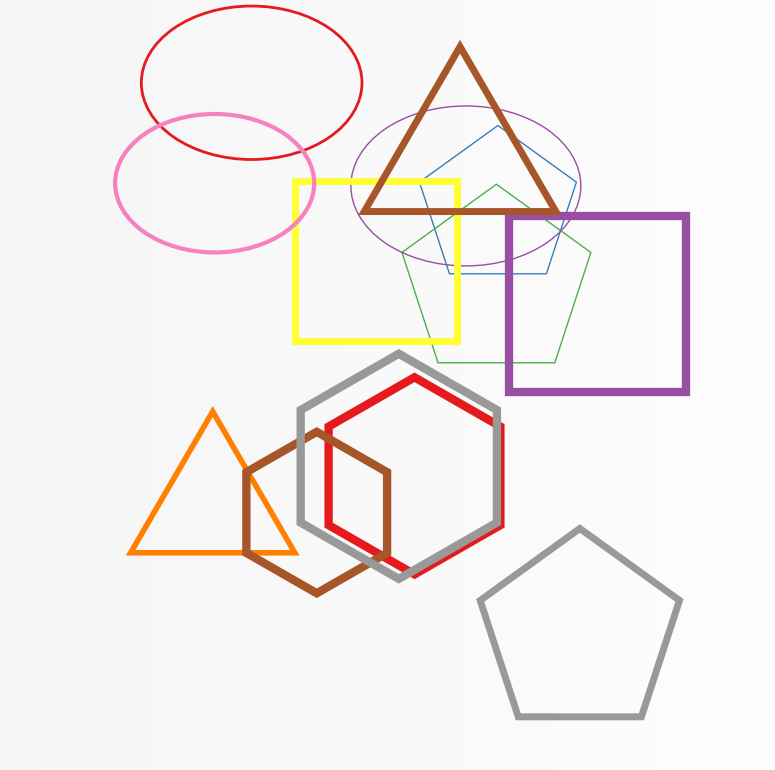[{"shape": "oval", "thickness": 1, "radius": 0.71, "center": [0.325, 0.893]}, {"shape": "hexagon", "thickness": 3, "radius": 0.64, "center": [0.535, 0.382]}, {"shape": "pentagon", "thickness": 0.5, "radius": 0.53, "center": [0.642, 0.731]}, {"shape": "pentagon", "thickness": 0.5, "radius": 0.64, "center": [0.641, 0.633]}, {"shape": "oval", "thickness": 0.5, "radius": 0.74, "center": [0.601, 0.759]}, {"shape": "square", "thickness": 3, "radius": 0.57, "center": [0.771, 0.605]}, {"shape": "triangle", "thickness": 2, "radius": 0.61, "center": [0.274, 0.343]}, {"shape": "square", "thickness": 2.5, "radius": 0.52, "center": [0.485, 0.661]}, {"shape": "hexagon", "thickness": 3, "radius": 0.52, "center": [0.409, 0.334]}, {"shape": "triangle", "thickness": 2.5, "radius": 0.71, "center": [0.594, 0.797]}, {"shape": "oval", "thickness": 1.5, "radius": 0.64, "center": [0.277, 0.762]}, {"shape": "hexagon", "thickness": 3, "radius": 0.73, "center": [0.515, 0.394]}, {"shape": "pentagon", "thickness": 2.5, "radius": 0.68, "center": [0.748, 0.178]}]